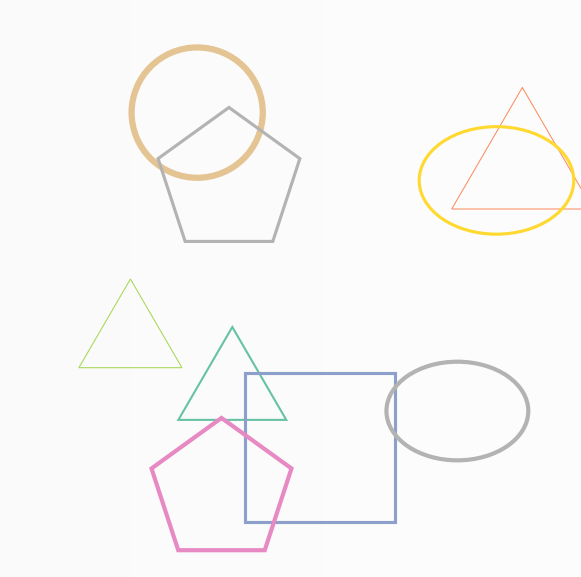[{"shape": "triangle", "thickness": 1, "radius": 0.54, "center": [0.4, 0.326]}, {"shape": "triangle", "thickness": 0.5, "radius": 0.7, "center": [0.899, 0.707]}, {"shape": "square", "thickness": 1.5, "radius": 0.64, "center": [0.55, 0.224]}, {"shape": "pentagon", "thickness": 2, "radius": 0.63, "center": [0.381, 0.149]}, {"shape": "triangle", "thickness": 0.5, "radius": 0.51, "center": [0.224, 0.414]}, {"shape": "oval", "thickness": 1.5, "radius": 0.66, "center": [0.854, 0.687]}, {"shape": "circle", "thickness": 3, "radius": 0.56, "center": [0.339, 0.804]}, {"shape": "pentagon", "thickness": 1.5, "radius": 0.64, "center": [0.394, 0.685]}, {"shape": "oval", "thickness": 2, "radius": 0.61, "center": [0.787, 0.287]}]